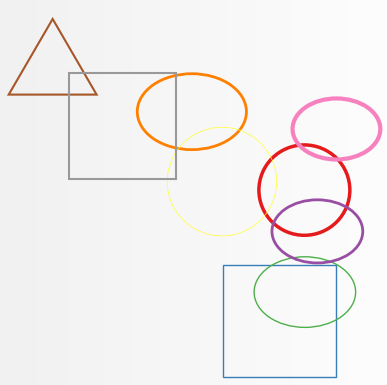[{"shape": "circle", "thickness": 2.5, "radius": 0.59, "center": [0.785, 0.506]}, {"shape": "square", "thickness": 1, "radius": 0.73, "center": [0.721, 0.167]}, {"shape": "oval", "thickness": 1, "radius": 0.65, "center": [0.787, 0.241]}, {"shape": "oval", "thickness": 2, "radius": 0.59, "center": [0.819, 0.399]}, {"shape": "oval", "thickness": 2, "radius": 0.7, "center": [0.495, 0.71]}, {"shape": "circle", "thickness": 0.5, "radius": 0.71, "center": [0.573, 0.528]}, {"shape": "triangle", "thickness": 1.5, "radius": 0.65, "center": [0.136, 0.82]}, {"shape": "oval", "thickness": 3, "radius": 0.57, "center": [0.868, 0.665]}, {"shape": "square", "thickness": 1.5, "radius": 0.69, "center": [0.317, 0.672]}]